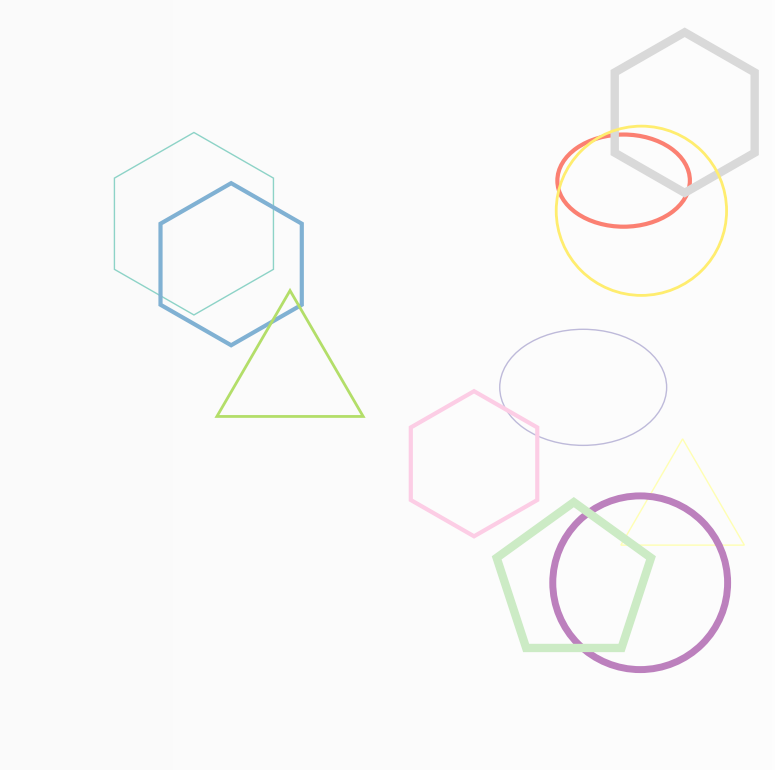[{"shape": "hexagon", "thickness": 0.5, "radius": 0.59, "center": [0.25, 0.709]}, {"shape": "triangle", "thickness": 0.5, "radius": 0.46, "center": [0.881, 0.338]}, {"shape": "oval", "thickness": 0.5, "radius": 0.54, "center": [0.753, 0.497]}, {"shape": "oval", "thickness": 1.5, "radius": 0.43, "center": [0.805, 0.765]}, {"shape": "hexagon", "thickness": 1.5, "radius": 0.53, "center": [0.298, 0.657]}, {"shape": "triangle", "thickness": 1, "radius": 0.54, "center": [0.374, 0.514]}, {"shape": "hexagon", "thickness": 1.5, "radius": 0.47, "center": [0.612, 0.398]}, {"shape": "hexagon", "thickness": 3, "radius": 0.52, "center": [0.883, 0.854]}, {"shape": "circle", "thickness": 2.5, "radius": 0.56, "center": [0.826, 0.243]}, {"shape": "pentagon", "thickness": 3, "radius": 0.52, "center": [0.74, 0.243]}, {"shape": "circle", "thickness": 1, "radius": 0.55, "center": [0.828, 0.726]}]